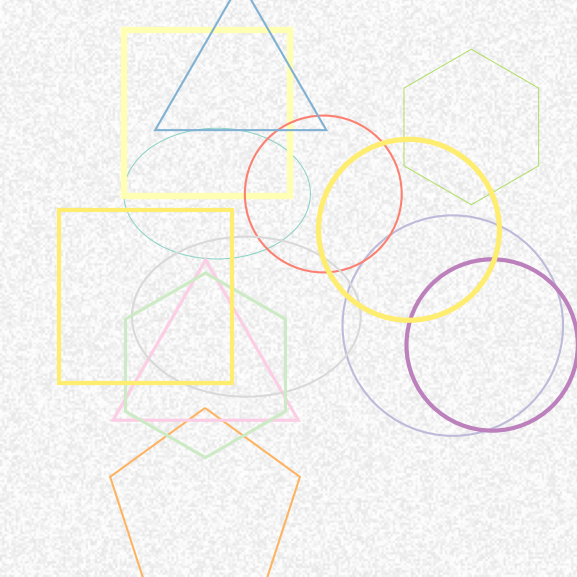[{"shape": "oval", "thickness": 0.5, "radius": 0.81, "center": [0.376, 0.664]}, {"shape": "square", "thickness": 3, "radius": 0.72, "center": [0.358, 0.804]}, {"shape": "circle", "thickness": 1, "radius": 0.95, "center": [0.784, 0.435]}, {"shape": "circle", "thickness": 1, "radius": 0.68, "center": [0.56, 0.663]}, {"shape": "triangle", "thickness": 1, "radius": 0.86, "center": [0.417, 0.859]}, {"shape": "pentagon", "thickness": 1, "radius": 0.86, "center": [0.355, 0.12]}, {"shape": "hexagon", "thickness": 0.5, "radius": 0.67, "center": [0.816, 0.779]}, {"shape": "triangle", "thickness": 1.5, "radius": 0.93, "center": [0.356, 0.364]}, {"shape": "oval", "thickness": 1, "radius": 0.99, "center": [0.427, 0.451]}, {"shape": "circle", "thickness": 2, "radius": 0.74, "center": [0.852, 0.402]}, {"shape": "hexagon", "thickness": 1.5, "radius": 0.8, "center": [0.356, 0.367]}, {"shape": "circle", "thickness": 2.5, "radius": 0.78, "center": [0.708, 0.601]}, {"shape": "square", "thickness": 2, "radius": 0.75, "center": [0.251, 0.485]}]